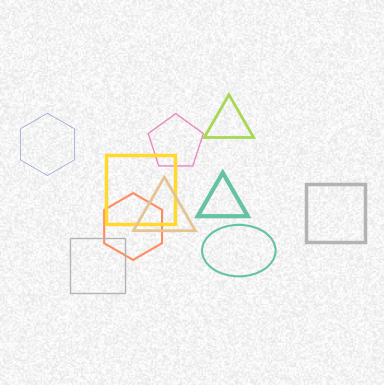[{"shape": "oval", "thickness": 1.5, "radius": 0.48, "center": [0.62, 0.349]}, {"shape": "triangle", "thickness": 3, "radius": 0.38, "center": [0.579, 0.476]}, {"shape": "hexagon", "thickness": 1.5, "radius": 0.43, "center": [0.346, 0.412]}, {"shape": "hexagon", "thickness": 0.5, "radius": 0.4, "center": [0.123, 0.625]}, {"shape": "pentagon", "thickness": 1, "radius": 0.38, "center": [0.457, 0.63]}, {"shape": "triangle", "thickness": 2, "radius": 0.37, "center": [0.595, 0.68]}, {"shape": "square", "thickness": 2.5, "radius": 0.45, "center": [0.365, 0.507]}, {"shape": "triangle", "thickness": 2, "radius": 0.46, "center": [0.427, 0.447]}, {"shape": "square", "thickness": 1, "radius": 0.36, "center": [0.254, 0.31]}, {"shape": "square", "thickness": 2.5, "radius": 0.38, "center": [0.872, 0.446]}]